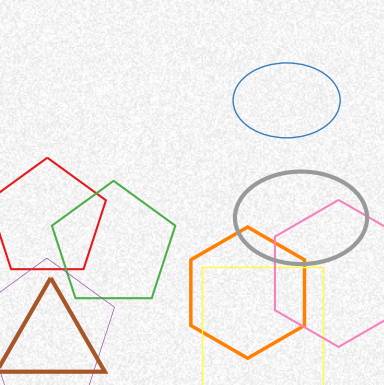[{"shape": "pentagon", "thickness": 1.5, "radius": 0.8, "center": [0.123, 0.43]}, {"shape": "oval", "thickness": 1, "radius": 0.7, "center": [0.745, 0.739]}, {"shape": "pentagon", "thickness": 1.5, "radius": 0.84, "center": [0.295, 0.362]}, {"shape": "pentagon", "thickness": 0.5, "radius": 0.92, "center": [0.122, 0.145]}, {"shape": "hexagon", "thickness": 2.5, "radius": 0.85, "center": [0.643, 0.24]}, {"shape": "square", "thickness": 1, "radius": 0.79, "center": [0.681, 0.15]}, {"shape": "triangle", "thickness": 3, "radius": 0.81, "center": [0.132, 0.116]}, {"shape": "hexagon", "thickness": 1.5, "radius": 0.95, "center": [0.879, 0.29]}, {"shape": "oval", "thickness": 3, "radius": 0.86, "center": [0.782, 0.434]}]